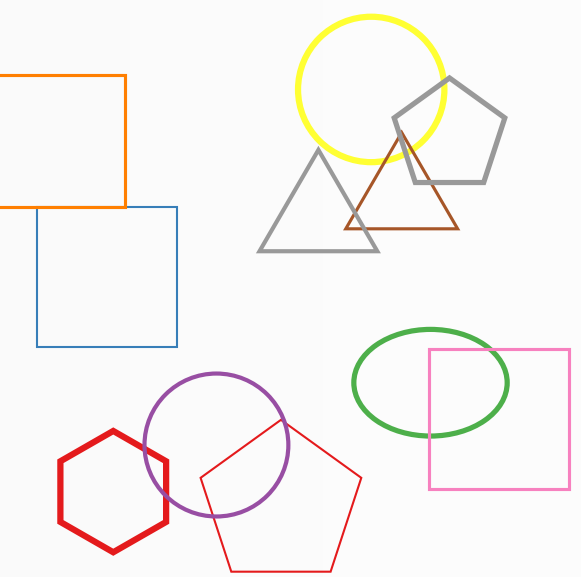[{"shape": "hexagon", "thickness": 3, "radius": 0.53, "center": [0.195, 0.148]}, {"shape": "pentagon", "thickness": 1, "radius": 0.73, "center": [0.483, 0.127]}, {"shape": "square", "thickness": 1, "radius": 0.6, "center": [0.184, 0.52]}, {"shape": "oval", "thickness": 2.5, "radius": 0.66, "center": [0.741, 0.336]}, {"shape": "circle", "thickness": 2, "radius": 0.62, "center": [0.372, 0.229]}, {"shape": "square", "thickness": 1.5, "radius": 0.57, "center": [0.101, 0.754]}, {"shape": "circle", "thickness": 3, "radius": 0.63, "center": [0.639, 0.844]}, {"shape": "triangle", "thickness": 1.5, "radius": 0.56, "center": [0.691, 0.658]}, {"shape": "square", "thickness": 1.5, "radius": 0.6, "center": [0.858, 0.273]}, {"shape": "pentagon", "thickness": 2.5, "radius": 0.5, "center": [0.773, 0.764]}, {"shape": "triangle", "thickness": 2, "radius": 0.58, "center": [0.548, 0.623]}]